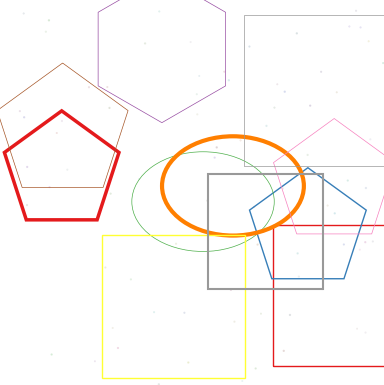[{"shape": "square", "thickness": 1, "radius": 0.91, "center": [0.892, 0.232]}, {"shape": "pentagon", "thickness": 2.5, "radius": 0.78, "center": [0.16, 0.556]}, {"shape": "pentagon", "thickness": 1, "radius": 0.8, "center": [0.8, 0.405]}, {"shape": "oval", "thickness": 0.5, "radius": 0.92, "center": [0.527, 0.476]}, {"shape": "hexagon", "thickness": 0.5, "radius": 0.96, "center": [0.42, 0.873]}, {"shape": "oval", "thickness": 3, "radius": 0.92, "center": [0.605, 0.517]}, {"shape": "square", "thickness": 1, "radius": 0.93, "center": [0.451, 0.205]}, {"shape": "pentagon", "thickness": 0.5, "radius": 0.89, "center": [0.163, 0.658]}, {"shape": "pentagon", "thickness": 0.5, "radius": 0.83, "center": [0.868, 0.526]}, {"shape": "square", "thickness": 1.5, "radius": 0.75, "center": [0.689, 0.398]}, {"shape": "square", "thickness": 0.5, "radius": 0.98, "center": [0.832, 0.765]}]